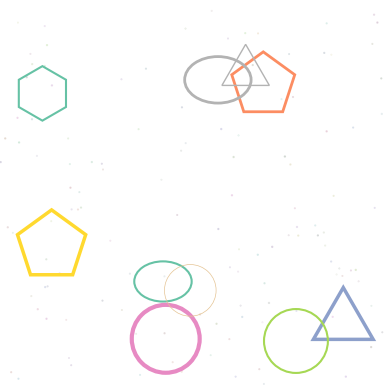[{"shape": "hexagon", "thickness": 1.5, "radius": 0.35, "center": [0.11, 0.757]}, {"shape": "oval", "thickness": 1.5, "radius": 0.37, "center": [0.423, 0.269]}, {"shape": "pentagon", "thickness": 2, "radius": 0.43, "center": [0.684, 0.779]}, {"shape": "triangle", "thickness": 2.5, "radius": 0.45, "center": [0.892, 0.163]}, {"shape": "circle", "thickness": 3, "radius": 0.44, "center": [0.43, 0.12]}, {"shape": "circle", "thickness": 1.5, "radius": 0.41, "center": [0.769, 0.114]}, {"shape": "pentagon", "thickness": 2.5, "radius": 0.47, "center": [0.134, 0.362]}, {"shape": "circle", "thickness": 0.5, "radius": 0.34, "center": [0.494, 0.246]}, {"shape": "triangle", "thickness": 1, "radius": 0.36, "center": [0.638, 0.814]}, {"shape": "oval", "thickness": 2, "radius": 0.43, "center": [0.566, 0.793]}]